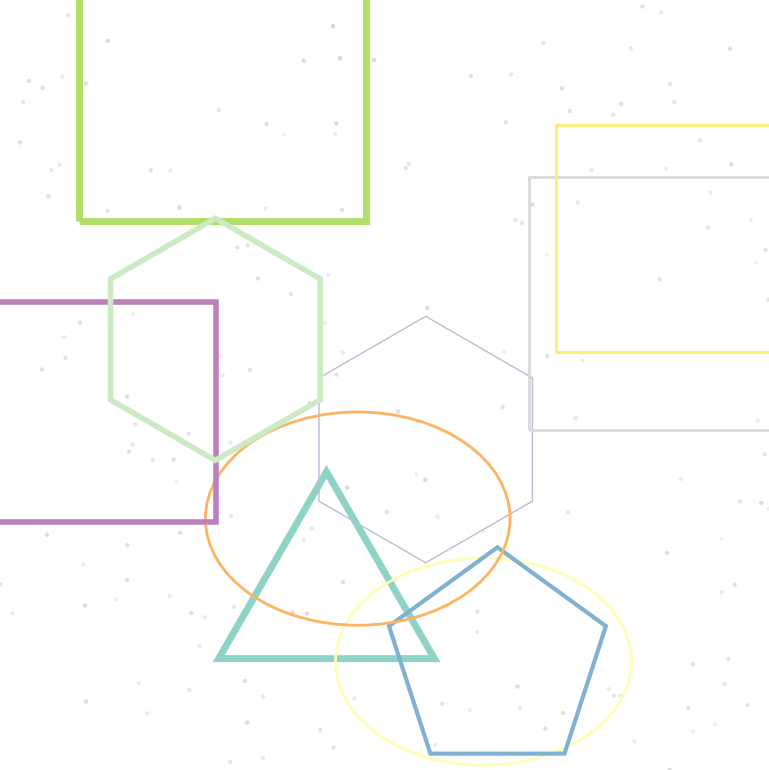[{"shape": "triangle", "thickness": 2.5, "radius": 0.81, "center": [0.424, 0.225]}, {"shape": "oval", "thickness": 1, "radius": 0.96, "center": [0.628, 0.141]}, {"shape": "hexagon", "thickness": 0.5, "radius": 0.8, "center": [0.553, 0.429]}, {"shape": "pentagon", "thickness": 1.5, "radius": 0.74, "center": [0.646, 0.141]}, {"shape": "oval", "thickness": 1, "radius": 0.99, "center": [0.465, 0.326]}, {"shape": "square", "thickness": 2.5, "radius": 0.93, "center": [0.289, 0.899]}, {"shape": "square", "thickness": 1, "radius": 0.82, "center": [0.851, 0.606]}, {"shape": "square", "thickness": 2, "radius": 0.71, "center": [0.138, 0.465]}, {"shape": "hexagon", "thickness": 2, "radius": 0.79, "center": [0.28, 0.559]}, {"shape": "square", "thickness": 1, "radius": 0.74, "center": [0.869, 0.691]}]